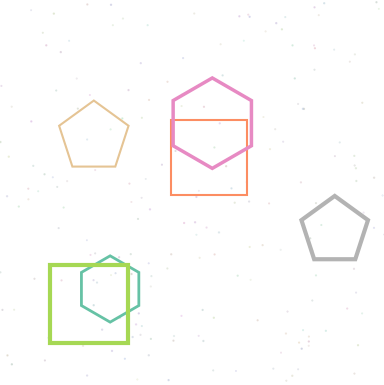[{"shape": "hexagon", "thickness": 2, "radius": 0.43, "center": [0.286, 0.249]}, {"shape": "square", "thickness": 1.5, "radius": 0.49, "center": [0.543, 0.59]}, {"shape": "hexagon", "thickness": 2.5, "radius": 0.59, "center": [0.551, 0.68]}, {"shape": "square", "thickness": 3, "radius": 0.5, "center": [0.23, 0.211]}, {"shape": "pentagon", "thickness": 1.5, "radius": 0.47, "center": [0.244, 0.644]}, {"shape": "pentagon", "thickness": 3, "radius": 0.45, "center": [0.869, 0.4]}]